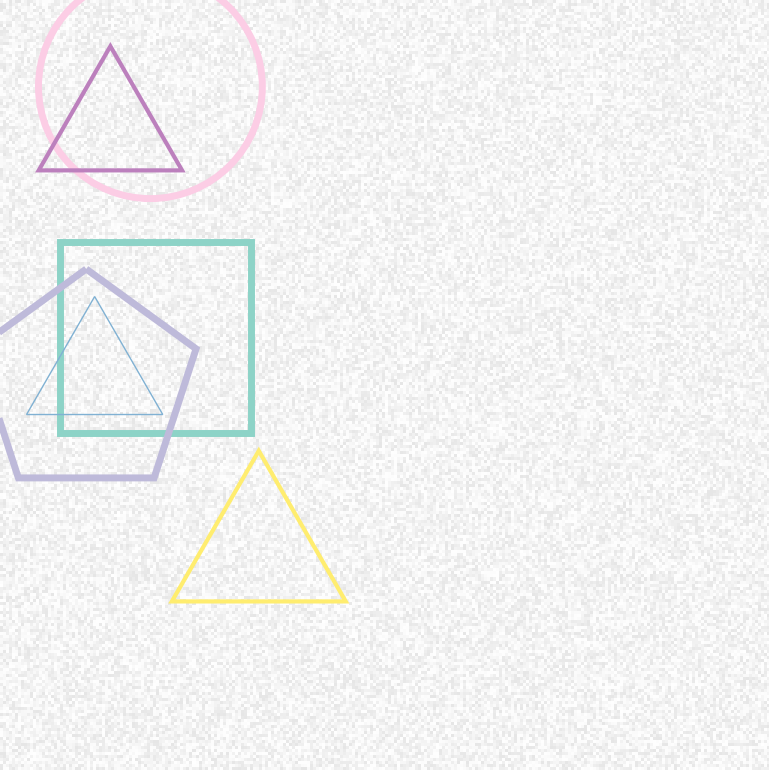[{"shape": "square", "thickness": 2.5, "radius": 0.62, "center": [0.202, 0.562]}, {"shape": "pentagon", "thickness": 2.5, "radius": 0.75, "center": [0.112, 0.501]}, {"shape": "triangle", "thickness": 0.5, "radius": 0.51, "center": [0.123, 0.513]}, {"shape": "circle", "thickness": 2.5, "radius": 0.73, "center": [0.195, 0.887]}, {"shape": "triangle", "thickness": 1.5, "radius": 0.54, "center": [0.143, 0.832]}, {"shape": "triangle", "thickness": 1.5, "radius": 0.65, "center": [0.336, 0.284]}]